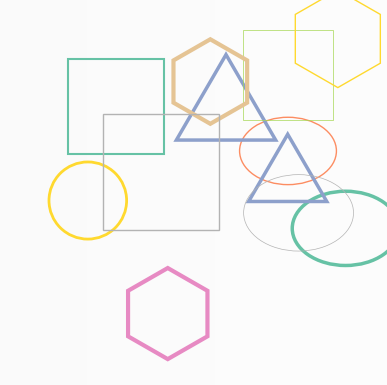[{"shape": "square", "thickness": 1.5, "radius": 0.62, "center": [0.3, 0.723]}, {"shape": "oval", "thickness": 2.5, "radius": 0.69, "center": [0.892, 0.407]}, {"shape": "oval", "thickness": 1, "radius": 0.62, "center": [0.743, 0.608]}, {"shape": "triangle", "thickness": 2.5, "radius": 0.74, "center": [0.583, 0.71]}, {"shape": "triangle", "thickness": 2.5, "radius": 0.58, "center": [0.742, 0.535]}, {"shape": "hexagon", "thickness": 3, "radius": 0.59, "center": [0.433, 0.186]}, {"shape": "square", "thickness": 0.5, "radius": 0.58, "center": [0.743, 0.805]}, {"shape": "circle", "thickness": 2, "radius": 0.5, "center": [0.227, 0.479]}, {"shape": "hexagon", "thickness": 1, "radius": 0.63, "center": [0.872, 0.899]}, {"shape": "hexagon", "thickness": 3, "radius": 0.55, "center": [0.543, 0.788]}, {"shape": "square", "thickness": 1, "radius": 0.75, "center": [0.416, 0.553]}, {"shape": "oval", "thickness": 0.5, "radius": 0.71, "center": [0.771, 0.447]}]